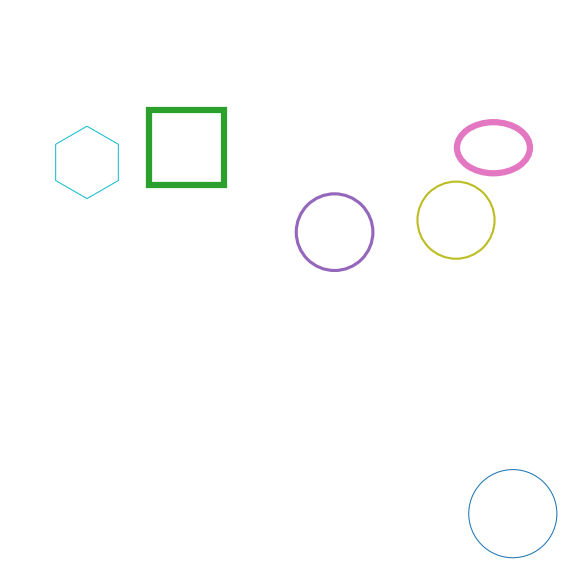[{"shape": "circle", "thickness": 0.5, "radius": 0.38, "center": [0.888, 0.11]}, {"shape": "square", "thickness": 3, "radius": 0.33, "center": [0.323, 0.744]}, {"shape": "circle", "thickness": 1.5, "radius": 0.33, "center": [0.579, 0.597]}, {"shape": "oval", "thickness": 3, "radius": 0.32, "center": [0.854, 0.743]}, {"shape": "circle", "thickness": 1, "radius": 0.33, "center": [0.79, 0.618]}, {"shape": "hexagon", "thickness": 0.5, "radius": 0.31, "center": [0.151, 0.718]}]